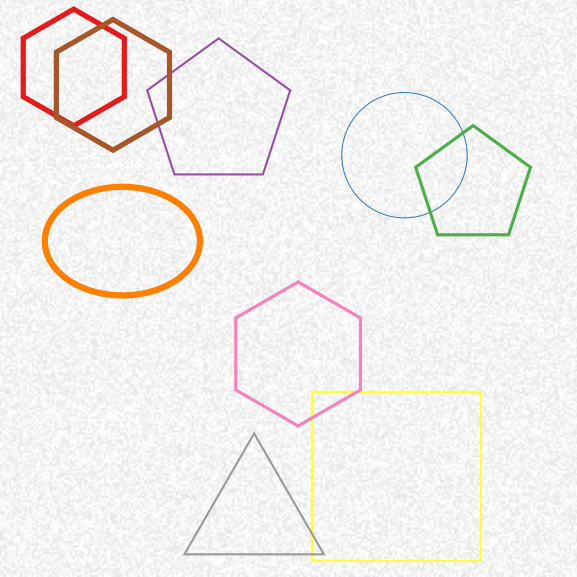[{"shape": "hexagon", "thickness": 2.5, "radius": 0.51, "center": [0.128, 0.882]}, {"shape": "circle", "thickness": 0.5, "radius": 0.54, "center": [0.7, 0.73]}, {"shape": "pentagon", "thickness": 1.5, "radius": 0.52, "center": [0.819, 0.677]}, {"shape": "pentagon", "thickness": 1, "radius": 0.65, "center": [0.379, 0.802]}, {"shape": "oval", "thickness": 3, "radius": 0.67, "center": [0.212, 0.582]}, {"shape": "square", "thickness": 1, "radius": 0.73, "center": [0.687, 0.174]}, {"shape": "hexagon", "thickness": 2.5, "radius": 0.57, "center": [0.196, 0.852]}, {"shape": "hexagon", "thickness": 1.5, "radius": 0.62, "center": [0.516, 0.386]}, {"shape": "triangle", "thickness": 1, "radius": 0.7, "center": [0.44, 0.109]}]